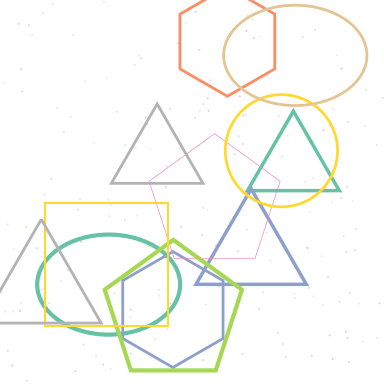[{"shape": "oval", "thickness": 3, "radius": 0.93, "center": [0.282, 0.261]}, {"shape": "triangle", "thickness": 2.5, "radius": 0.69, "center": [0.762, 0.574]}, {"shape": "hexagon", "thickness": 2, "radius": 0.71, "center": [0.591, 0.892]}, {"shape": "hexagon", "thickness": 2, "radius": 0.75, "center": [0.449, 0.196]}, {"shape": "triangle", "thickness": 2.5, "radius": 0.83, "center": [0.652, 0.344]}, {"shape": "pentagon", "thickness": 0.5, "radius": 0.89, "center": [0.557, 0.474]}, {"shape": "pentagon", "thickness": 3, "radius": 0.94, "center": [0.45, 0.19]}, {"shape": "square", "thickness": 1.5, "radius": 0.8, "center": [0.277, 0.313]}, {"shape": "circle", "thickness": 2, "radius": 0.73, "center": [0.731, 0.608]}, {"shape": "oval", "thickness": 2, "radius": 0.93, "center": [0.767, 0.856]}, {"shape": "triangle", "thickness": 2, "radius": 0.69, "center": [0.408, 0.592]}, {"shape": "triangle", "thickness": 2, "radius": 0.9, "center": [0.107, 0.251]}]